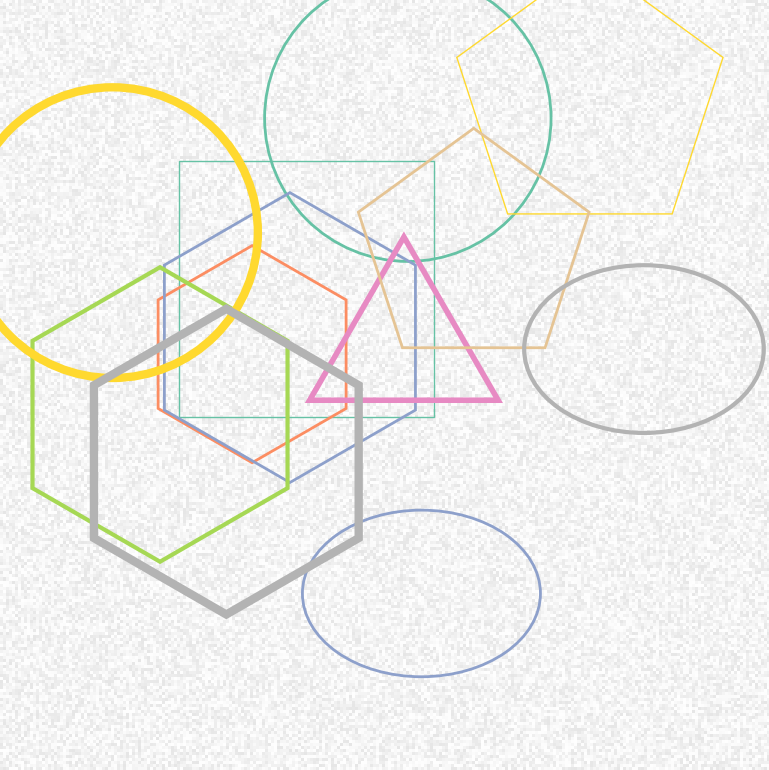[{"shape": "circle", "thickness": 1, "radius": 0.93, "center": [0.53, 0.846]}, {"shape": "square", "thickness": 0.5, "radius": 0.83, "center": [0.398, 0.625]}, {"shape": "hexagon", "thickness": 1, "radius": 0.7, "center": [0.327, 0.54]}, {"shape": "oval", "thickness": 1, "radius": 0.77, "center": [0.547, 0.229]}, {"shape": "hexagon", "thickness": 1, "radius": 0.94, "center": [0.377, 0.562]}, {"shape": "triangle", "thickness": 2, "radius": 0.71, "center": [0.525, 0.551]}, {"shape": "hexagon", "thickness": 1.5, "radius": 0.96, "center": [0.208, 0.462]}, {"shape": "circle", "thickness": 3, "radius": 0.94, "center": [0.146, 0.698]}, {"shape": "pentagon", "thickness": 0.5, "radius": 0.91, "center": [0.766, 0.869]}, {"shape": "pentagon", "thickness": 1, "radius": 0.79, "center": [0.615, 0.676]}, {"shape": "hexagon", "thickness": 3, "radius": 0.99, "center": [0.294, 0.4]}, {"shape": "oval", "thickness": 1.5, "radius": 0.78, "center": [0.836, 0.547]}]